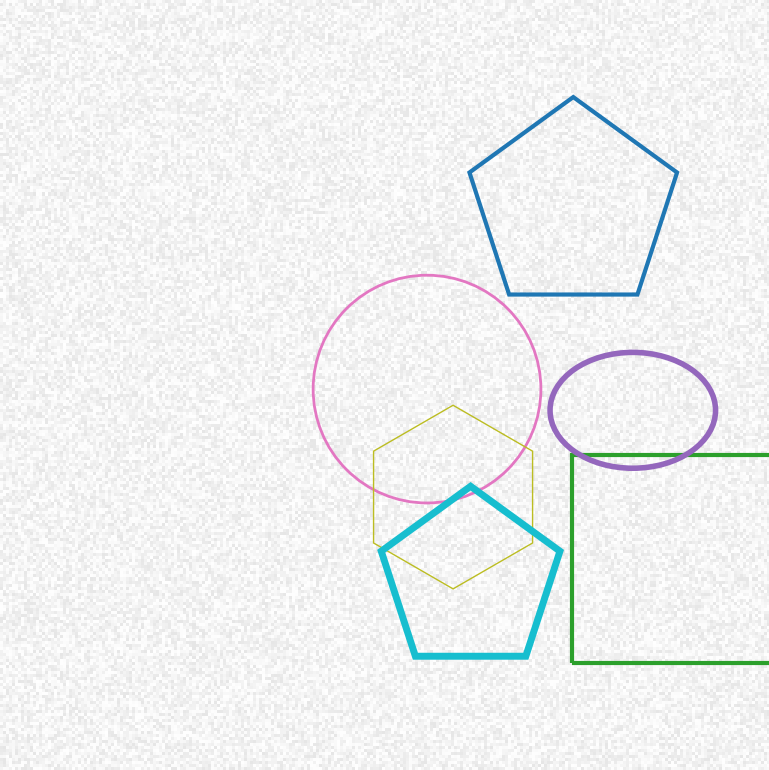[{"shape": "pentagon", "thickness": 1.5, "radius": 0.71, "center": [0.745, 0.732]}, {"shape": "square", "thickness": 1.5, "radius": 0.68, "center": [0.878, 0.274]}, {"shape": "oval", "thickness": 2, "radius": 0.54, "center": [0.822, 0.467]}, {"shape": "circle", "thickness": 1, "radius": 0.74, "center": [0.555, 0.495]}, {"shape": "hexagon", "thickness": 0.5, "radius": 0.6, "center": [0.588, 0.354]}, {"shape": "pentagon", "thickness": 2.5, "radius": 0.61, "center": [0.611, 0.246]}]